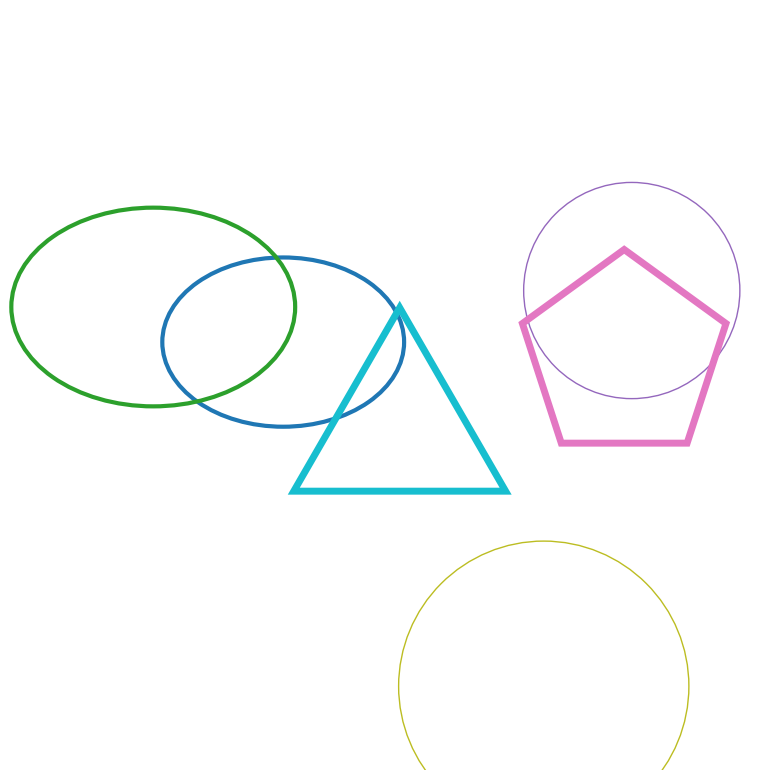[{"shape": "oval", "thickness": 1.5, "radius": 0.79, "center": [0.368, 0.556]}, {"shape": "oval", "thickness": 1.5, "radius": 0.92, "center": [0.199, 0.601]}, {"shape": "circle", "thickness": 0.5, "radius": 0.7, "center": [0.82, 0.623]}, {"shape": "pentagon", "thickness": 2.5, "radius": 0.69, "center": [0.811, 0.537]}, {"shape": "circle", "thickness": 0.5, "radius": 0.94, "center": [0.706, 0.109]}, {"shape": "triangle", "thickness": 2.5, "radius": 0.79, "center": [0.519, 0.442]}]